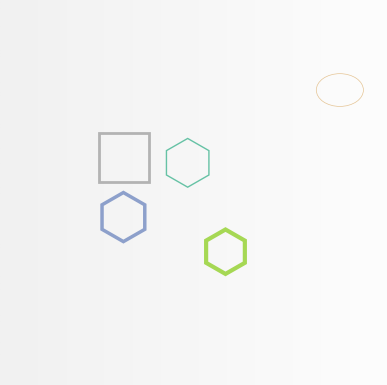[{"shape": "hexagon", "thickness": 1, "radius": 0.32, "center": [0.484, 0.577]}, {"shape": "hexagon", "thickness": 2.5, "radius": 0.32, "center": [0.318, 0.436]}, {"shape": "hexagon", "thickness": 3, "radius": 0.29, "center": [0.582, 0.346]}, {"shape": "oval", "thickness": 0.5, "radius": 0.3, "center": [0.877, 0.766]}, {"shape": "square", "thickness": 2, "radius": 0.32, "center": [0.321, 0.591]}]